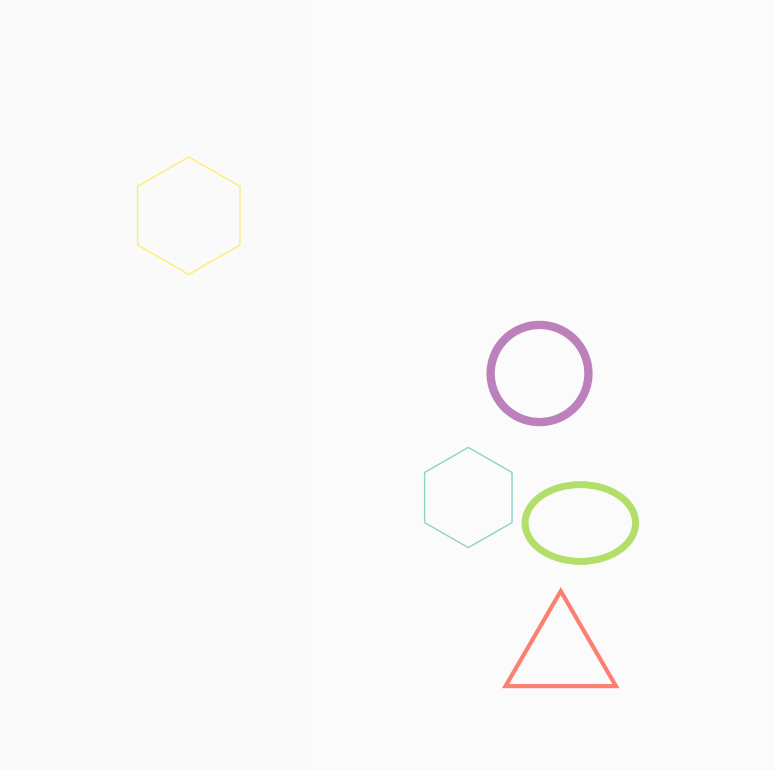[{"shape": "hexagon", "thickness": 0.5, "radius": 0.33, "center": [0.604, 0.354]}, {"shape": "triangle", "thickness": 1.5, "radius": 0.41, "center": [0.724, 0.15]}, {"shape": "oval", "thickness": 2.5, "radius": 0.36, "center": [0.749, 0.321]}, {"shape": "circle", "thickness": 3, "radius": 0.32, "center": [0.696, 0.515]}, {"shape": "hexagon", "thickness": 0.5, "radius": 0.38, "center": [0.244, 0.72]}]